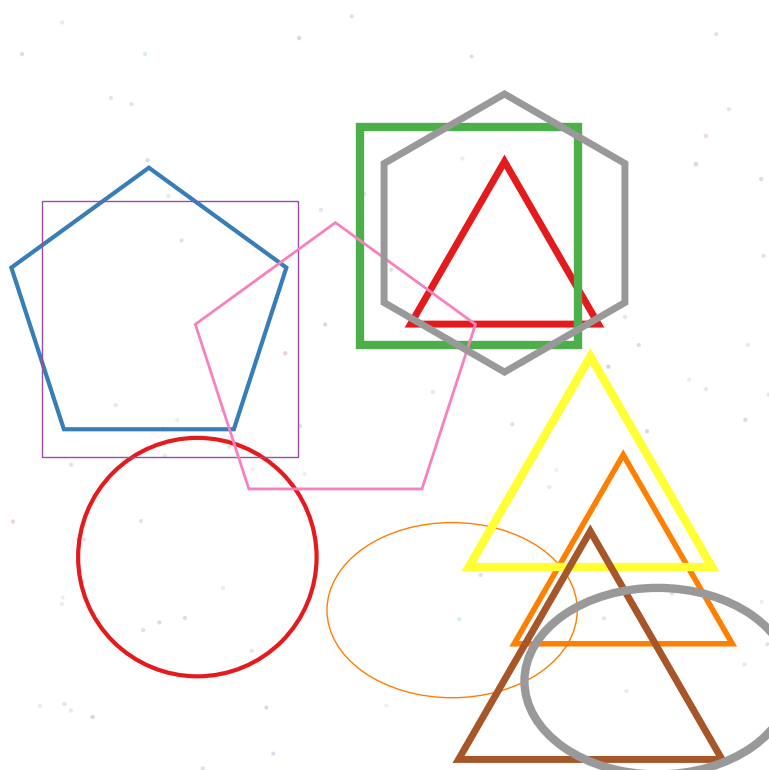[{"shape": "circle", "thickness": 1.5, "radius": 0.77, "center": [0.256, 0.277]}, {"shape": "triangle", "thickness": 2.5, "radius": 0.7, "center": [0.655, 0.649]}, {"shape": "pentagon", "thickness": 1.5, "radius": 0.94, "center": [0.193, 0.594]}, {"shape": "square", "thickness": 3, "radius": 0.71, "center": [0.609, 0.694]}, {"shape": "square", "thickness": 0.5, "radius": 0.83, "center": [0.221, 0.573]}, {"shape": "oval", "thickness": 0.5, "radius": 0.81, "center": [0.587, 0.208]}, {"shape": "triangle", "thickness": 2, "radius": 0.82, "center": [0.809, 0.246]}, {"shape": "triangle", "thickness": 3, "radius": 0.91, "center": [0.767, 0.355]}, {"shape": "triangle", "thickness": 2.5, "radius": 0.99, "center": [0.767, 0.112]}, {"shape": "pentagon", "thickness": 1, "radius": 0.96, "center": [0.436, 0.52]}, {"shape": "hexagon", "thickness": 2.5, "radius": 0.9, "center": [0.655, 0.697]}, {"shape": "oval", "thickness": 3, "radius": 0.87, "center": [0.854, 0.115]}]